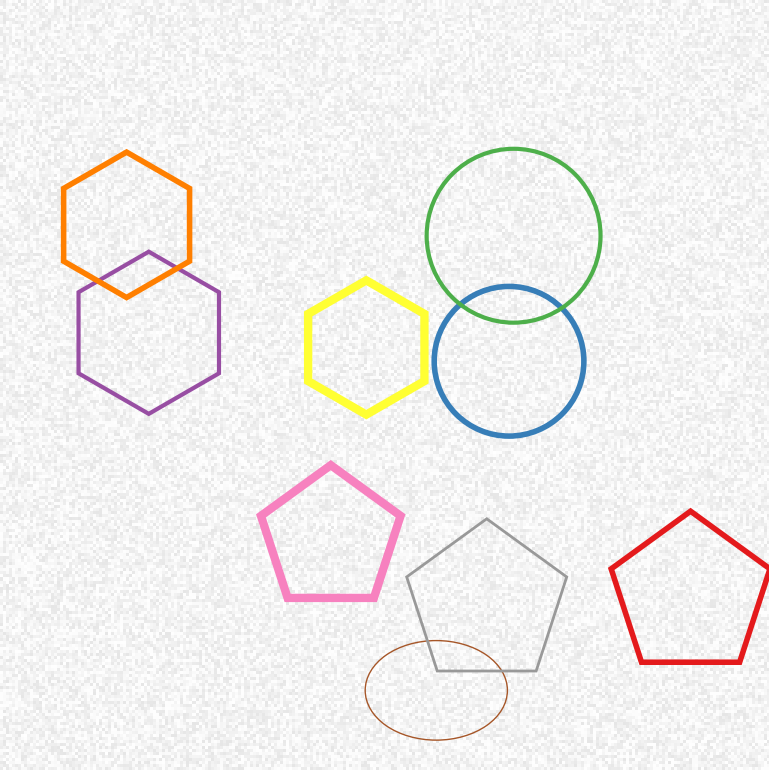[{"shape": "pentagon", "thickness": 2, "radius": 0.54, "center": [0.897, 0.228]}, {"shape": "circle", "thickness": 2, "radius": 0.49, "center": [0.661, 0.531]}, {"shape": "circle", "thickness": 1.5, "radius": 0.56, "center": [0.667, 0.694]}, {"shape": "hexagon", "thickness": 1.5, "radius": 0.53, "center": [0.193, 0.568]}, {"shape": "hexagon", "thickness": 2, "radius": 0.47, "center": [0.164, 0.708]}, {"shape": "hexagon", "thickness": 3, "radius": 0.44, "center": [0.476, 0.549]}, {"shape": "oval", "thickness": 0.5, "radius": 0.46, "center": [0.567, 0.103]}, {"shape": "pentagon", "thickness": 3, "radius": 0.48, "center": [0.43, 0.301]}, {"shape": "pentagon", "thickness": 1, "radius": 0.55, "center": [0.632, 0.217]}]